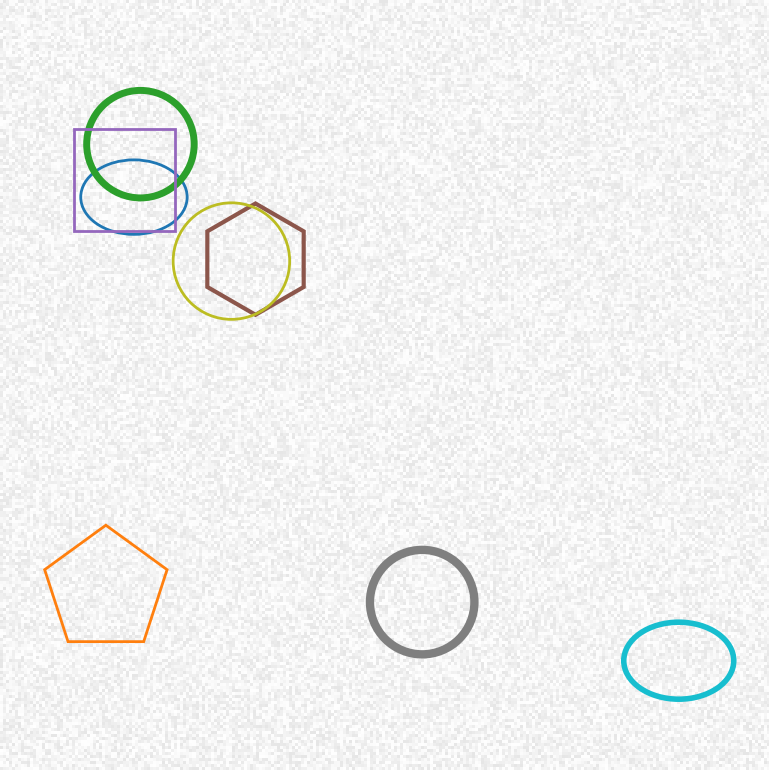[{"shape": "oval", "thickness": 1, "radius": 0.35, "center": [0.174, 0.744]}, {"shape": "pentagon", "thickness": 1, "radius": 0.42, "center": [0.137, 0.234]}, {"shape": "circle", "thickness": 2.5, "radius": 0.35, "center": [0.182, 0.813]}, {"shape": "square", "thickness": 1, "radius": 0.33, "center": [0.162, 0.766]}, {"shape": "hexagon", "thickness": 1.5, "radius": 0.36, "center": [0.332, 0.663]}, {"shape": "circle", "thickness": 3, "radius": 0.34, "center": [0.548, 0.218]}, {"shape": "circle", "thickness": 1, "radius": 0.38, "center": [0.301, 0.661]}, {"shape": "oval", "thickness": 2, "radius": 0.36, "center": [0.881, 0.142]}]